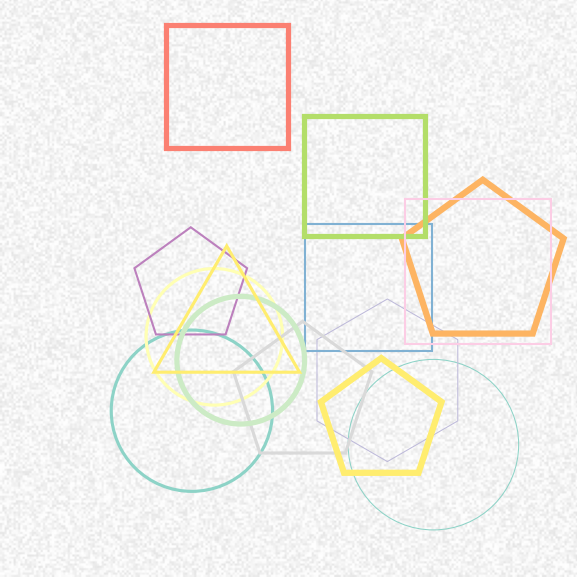[{"shape": "circle", "thickness": 0.5, "radius": 0.74, "center": [0.75, 0.229]}, {"shape": "circle", "thickness": 1.5, "radius": 0.7, "center": [0.332, 0.288]}, {"shape": "circle", "thickness": 1.5, "radius": 0.59, "center": [0.371, 0.416]}, {"shape": "hexagon", "thickness": 0.5, "radius": 0.7, "center": [0.671, 0.341]}, {"shape": "square", "thickness": 2.5, "radius": 0.53, "center": [0.393, 0.849]}, {"shape": "square", "thickness": 1, "radius": 0.55, "center": [0.638, 0.501]}, {"shape": "pentagon", "thickness": 3, "radius": 0.74, "center": [0.836, 0.541]}, {"shape": "square", "thickness": 2.5, "radius": 0.52, "center": [0.631, 0.694]}, {"shape": "square", "thickness": 1, "radius": 0.63, "center": [0.828, 0.529]}, {"shape": "pentagon", "thickness": 1.5, "radius": 0.63, "center": [0.524, 0.317]}, {"shape": "pentagon", "thickness": 1, "radius": 0.51, "center": [0.33, 0.503]}, {"shape": "circle", "thickness": 2.5, "radius": 0.55, "center": [0.417, 0.375]}, {"shape": "triangle", "thickness": 1.5, "radius": 0.73, "center": [0.393, 0.427]}, {"shape": "pentagon", "thickness": 3, "radius": 0.55, "center": [0.66, 0.269]}]